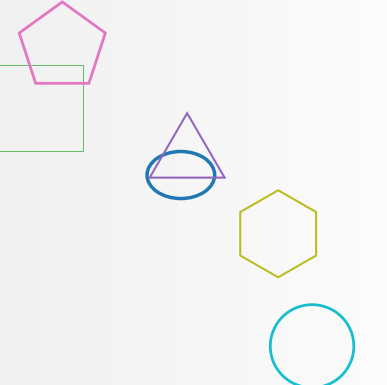[{"shape": "oval", "thickness": 2.5, "radius": 0.44, "center": [0.467, 0.545]}, {"shape": "square", "thickness": 0.5, "radius": 0.56, "center": [0.101, 0.72]}, {"shape": "triangle", "thickness": 1.5, "radius": 0.56, "center": [0.483, 0.594]}, {"shape": "pentagon", "thickness": 2, "radius": 0.58, "center": [0.161, 0.878]}, {"shape": "hexagon", "thickness": 1.5, "radius": 0.57, "center": [0.718, 0.393]}, {"shape": "circle", "thickness": 2, "radius": 0.54, "center": [0.805, 0.101]}]